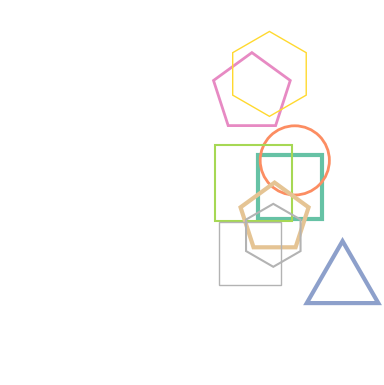[{"shape": "square", "thickness": 3, "radius": 0.42, "center": [0.753, 0.514]}, {"shape": "circle", "thickness": 2, "radius": 0.45, "center": [0.766, 0.583]}, {"shape": "triangle", "thickness": 3, "radius": 0.54, "center": [0.89, 0.266]}, {"shape": "pentagon", "thickness": 2, "radius": 0.52, "center": [0.654, 0.759]}, {"shape": "square", "thickness": 1.5, "radius": 0.5, "center": [0.658, 0.525]}, {"shape": "hexagon", "thickness": 1, "radius": 0.55, "center": [0.7, 0.808]}, {"shape": "pentagon", "thickness": 3, "radius": 0.46, "center": [0.713, 0.433]}, {"shape": "square", "thickness": 1, "radius": 0.41, "center": [0.649, 0.342]}, {"shape": "hexagon", "thickness": 1.5, "radius": 0.41, "center": [0.71, 0.389]}]